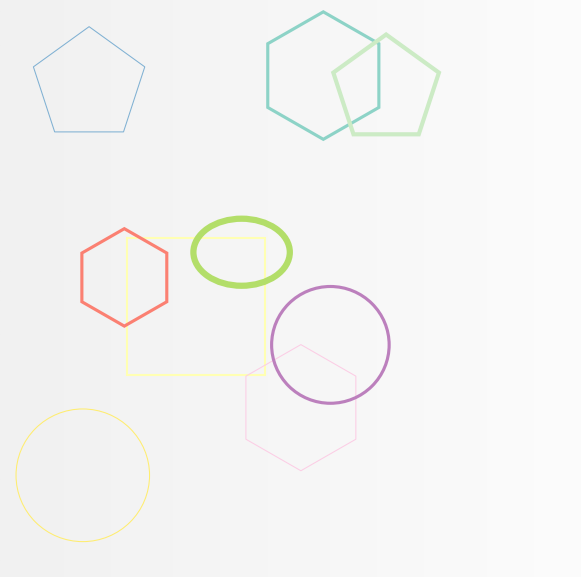[{"shape": "hexagon", "thickness": 1.5, "radius": 0.55, "center": [0.556, 0.868]}, {"shape": "square", "thickness": 1, "radius": 0.59, "center": [0.338, 0.468]}, {"shape": "hexagon", "thickness": 1.5, "radius": 0.42, "center": [0.214, 0.519]}, {"shape": "pentagon", "thickness": 0.5, "radius": 0.5, "center": [0.153, 0.852]}, {"shape": "oval", "thickness": 3, "radius": 0.41, "center": [0.416, 0.562]}, {"shape": "hexagon", "thickness": 0.5, "radius": 0.55, "center": [0.518, 0.293]}, {"shape": "circle", "thickness": 1.5, "radius": 0.51, "center": [0.568, 0.402]}, {"shape": "pentagon", "thickness": 2, "radius": 0.48, "center": [0.664, 0.844]}, {"shape": "circle", "thickness": 0.5, "radius": 0.57, "center": [0.142, 0.176]}]